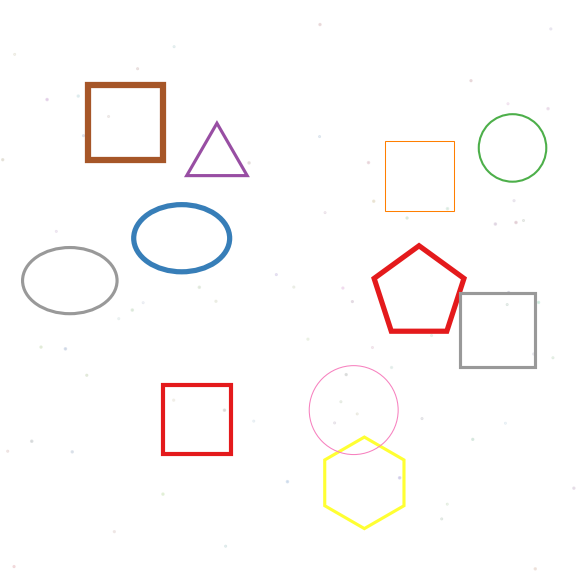[{"shape": "square", "thickness": 2, "radius": 0.3, "center": [0.342, 0.273]}, {"shape": "pentagon", "thickness": 2.5, "radius": 0.41, "center": [0.726, 0.492]}, {"shape": "oval", "thickness": 2.5, "radius": 0.42, "center": [0.315, 0.587]}, {"shape": "circle", "thickness": 1, "radius": 0.29, "center": [0.887, 0.743]}, {"shape": "triangle", "thickness": 1.5, "radius": 0.3, "center": [0.376, 0.725]}, {"shape": "square", "thickness": 0.5, "radius": 0.3, "center": [0.726, 0.694]}, {"shape": "hexagon", "thickness": 1.5, "radius": 0.4, "center": [0.631, 0.163]}, {"shape": "square", "thickness": 3, "radius": 0.33, "center": [0.218, 0.787]}, {"shape": "circle", "thickness": 0.5, "radius": 0.38, "center": [0.612, 0.289]}, {"shape": "oval", "thickness": 1.5, "radius": 0.41, "center": [0.121, 0.513]}, {"shape": "square", "thickness": 1.5, "radius": 0.32, "center": [0.861, 0.428]}]